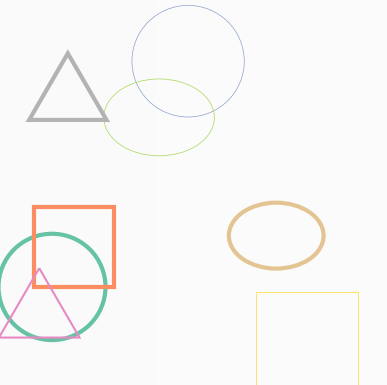[{"shape": "circle", "thickness": 3, "radius": 0.69, "center": [0.134, 0.255]}, {"shape": "square", "thickness": 3, "radius": 0.52, "center": [0.191, 0.359]}, {"shape": "circle", "thickness": 0.5, "radius": 0.72, "center": [0.485, 0.841]}, {"shape": "triangle", "thickness": 1.5, "radius": 0.6, "center": [0.101, 0.183]}, {"shape": "oval", "thickness": 0.5, "radius": 0.71, "center": [0.411, 0.695]}, {"shape": "square", "thickness": 0.5, "radius": 0.66, "center": [0.792, 0.109]}, {"shape": "oval", "thickness": 3, "radius": 0.61, "center": [0.713, 0.388]}, {"shape": "triangle", "thickness": 3, "radius": 0.58, "center": [0.175, 0.746]}]